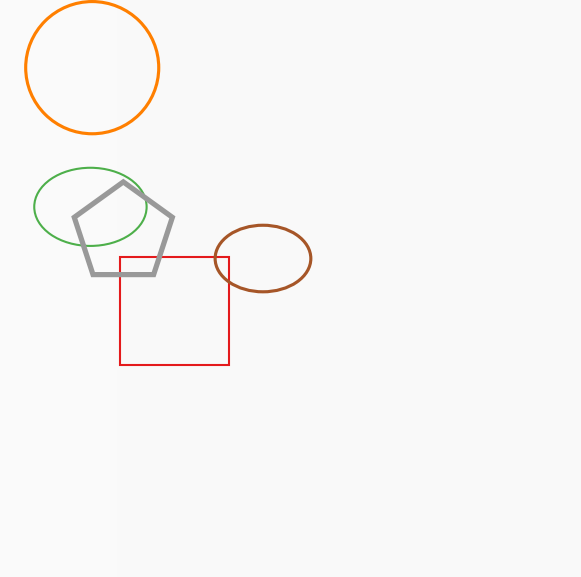[{"shape": "square", "thickness": 1, "radius": 0.47, "center": [0.301, 0.461]}, {"shape": "oval", "thickness": 1, "radius": 0.48, "center": [0.156, 0.641]}, {"shape": "circle", "thickness": 1.5, "radius": 0.57, "center": [0.159, 0.882]}, {"shape": "oval", "thickness": 1.5, "radius": 0.41, "center": [0.452, 0.551]}, {"shape": "pentagon", "thickness": 2.5, "radius": 0.44, "center": [0.212, 0.595]}]